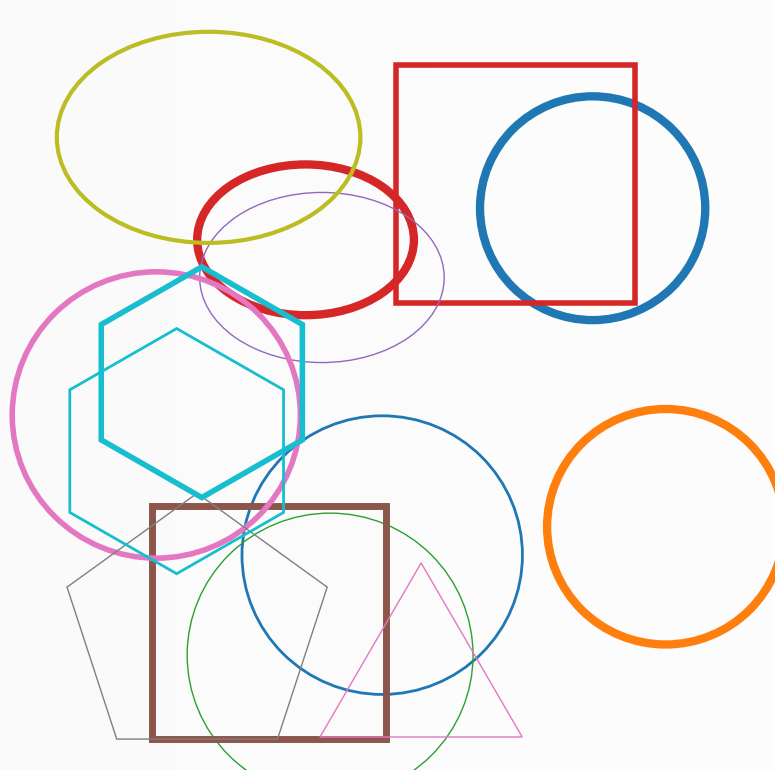[{"shape": "circle", "thickness": 1, "radius": 0.9, "center": [0.493, 0.279]}, {"shape": "circle", "thickness": 3, "radius": 0.73, "center": [0.765, 0.73]}, {"shape": "circle", "thickness": 3, "radius": 0.76, "center": [0.859, 0.316]}, {"shape": "circle", "thickness": 0.5, "radius": 0.92, "center": [0.426, 0.149]}, {"shape": "oval", "thickness": 3, "radius": 0.7, "center": [0.394, 0.689]}, {"shape": "square", "thickness": 2, "radius": 0.77, "center": [0.665, 0.761]}, {"shape": "oval", "thickness": 0.5, "radius": 0.79, "center": [0.415, 0.64]}, {"shape": "square", "thickness": 2.5, "radius": 0.76, "center": [0.347, 0.191]}, {"shape": "circle", "thickness": 2, "radius": 0.93, "center": [0.202, 0.461]}, {"shape": "triangle", "thickness": 0.5, "radius": 0.75, "center": [0.543, 0.118]}, {"shape": "pentagon", "thickness": 0.5, "radius": 0.88, "center": [0.254, 0.183]}, {"shape": "oval", "thickness": 1.5, "radius": 0.98, "center": [0.269, 0.822]}, {"shape": "hexagon", "thickness": 2, "radius": 0.75, "center": [0.26, 0.504]}, {"shape": "hexagon", "thickness": 1, "radius": 0.8, "center": [0.228, 0.414]}]